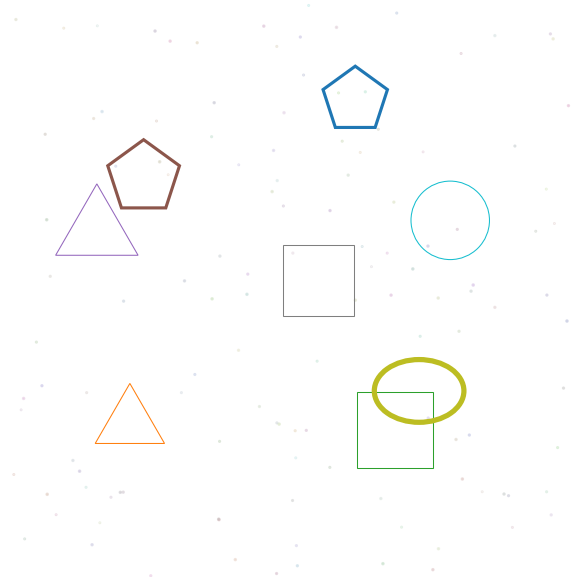[{"shape": "pentagon", "thickness": 1.5, "radius": 0.29, "center": [0.615, 0.826]}, {"shape": "triangle", "thickness": 0.5, "radius": 0.35, "center": [0.225, 0.266]}, {"shape": "square", "thickness": 0.5, "radius": 0.33, "center": [0.684, 0.254]}, {"shape": "triangle", "thickness": 0.5, "radius": 0.41, "center": [0.168, 0.598]}, {"shape": "pentagon", "thickness": 1.5, "radius": 0.33, "center": [0.249, 0.692]}, {"shape": "square", "thickness": 0.5, "radius": 0.31, "center": [0.552, 0.514]}, {"shape": "oval", "thickness": 2.5, "radius": 0.39, "center": [0.726, 0.322]}, {"shape": "circle", "thickness": 0.5, "radius": 0.34, "center": [0.78, 0.618]}]